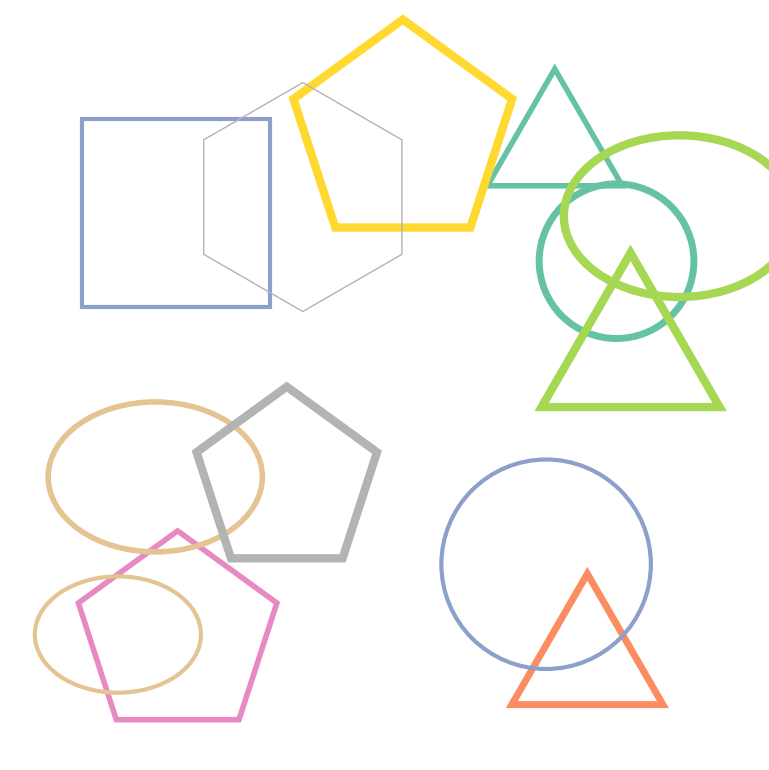[{"shape": "circle", "thickness": 2.5, "radius": 0.5, "center": [0.801, 0.661]}, {"shape": "triangle", "thickness": 2, "radius": 0.51, "center": [0.72, 0.809]}, {"shape": "triangle", "thickness": 2.5, "radius": 0.57, "center": [0.763, 0.142]}, {"shape": "square", "thickness": 1.5, "radius": 0.61, "center": [0.229, 0.724]}, {"shape": "circle", "thickness": 1.5, "radius": 0.68, "center": [0.709, 0.267]}, {"shape": "pentagon", "thickness": 2, "radius": 0.68, "center": [0.231, 0.175]}, {"shape": "oval", "thickness": 3, "radius": 0.75, "center": [0.882, 0.719]}, {"shape": "triangle", "thickness": 3, "radius": 0.67, "center": [0.819, 0.538]}, {"shape": "pentagon", "thickness": 3, "radius": 0.75, "center": [0.523, 0.825]}, {"shape": "oval", "thickness": 1.5, "radius": 0.54, "center": [0.153, 0.176]}, {"shape": "oval", "thickness": 2, "radius": 0.7, "center": [0.202, 0.381]}, {"shape": "pentagon", "thickness": 3, "radius": 0.62, "center": [0.372, 0.375]}, {"shape": "hexagon", "thickness": 0.5, "radius": 0.74, "center": [0.393, 0.744]}]